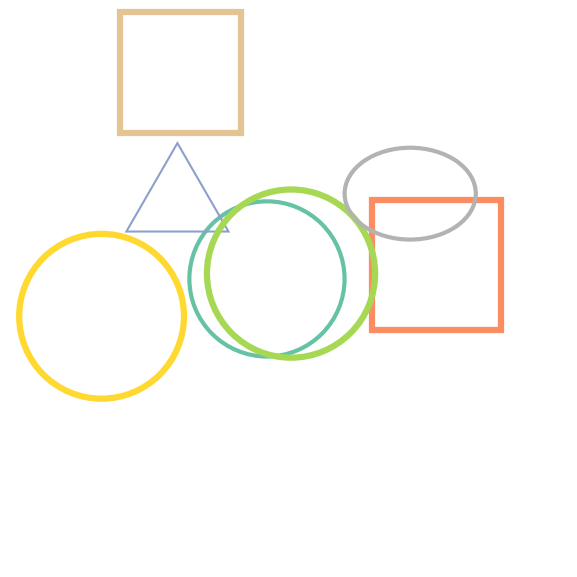[{"shape": "circle", "thickness": 2, "radius": 0.67, "center": [0.462, 0.516]}, {"shape": "square", "thickness": 3, "radius": 0.56, "center": [0.756, 0.541]}, {"shape": "triangle", "thickness": 1, "radius": 0.51, "center": [0.307, 0.649]}, {"shape": "circle", "thickness": 3, "radius": 0.73, "center": [0.504, 0.525]}, {"shape": "circle", "thickness": 3, "radius": 0.71, "center": [0.176, 0.451]}, {"shape": "square", "thickness": 3, "radius": 0.52, "center": [0.313, 0.873]}, {"shape": "oval", "thickness": 2, "radius": 0.57, "center": [0.71, 0.664]}]